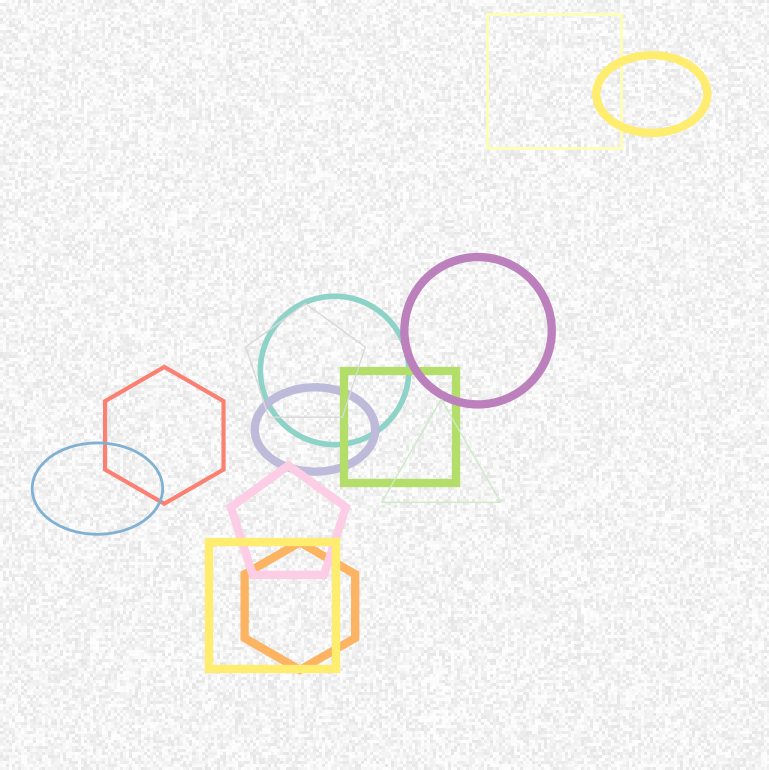[{"shape": "circle", "thickness": 2, "radius": 0.48, "center": [0.435, 0.519]}, {"shape": "square", "thickness": 1, "radius": 0.44, "center": [0.719, 0.895]}, {"shape": "oval", "thickness": 3, "radius": 0.39, "center": [0.409, 0.442]}, {"shape": "hexagon", "thickness": 1.5, "radius": 0.44, "center": [0.213, 0.435]}, {"shape": "oval", "thickness": 1, "radius": 0.42, "center": [0.127, 0.365]}, {"shape": "hexagon", "thickness": 3, "radius": 0.41, "center": [0.39, 0.213]}, {"shape": "square", "thickness": 3, "radius": 0.36, "center": [0.519, 0.445]}, {"shape": "pentagon", "thickness": 3, "radius": 0.39, "center": [0.375, 0.317]}, {"shape": "pentagon", "thickness": 0.5, "radius": 0.41, "center": [0.397, 0.524]}, {"shape": "circle", "thickness": 3, "radius": 0.48, "center": [0.621, 0.57]}, {"shape": "triangle", "thickness": 0.5, "radius": 0.45, "center": [0.573, 0.392]}, {"shape": "square", "thickness": 3, "radius": 0.41, "center": [0.354, 0.214]}, {"shape": "oval", "thickness": 3, "radius": 0.36, "center": [0.847, 0.878]}]